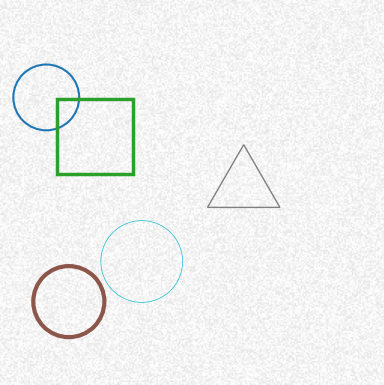[{"shape": "circle", "thickness": 1.5, "radius": 0.43, "center": [0.12, 0.747]}, {"shape": "square", "thickness": 2.5, "radius": 0.49, "center": [0.246, 0.645]}, {"shape": "circle", "thickness": 3, "radius": 0.46, "center": [0.179, 0.217]}, {"shape": "triangle", "thickness": 1, "radius": 0.54, "center": [0.633, 0.516]}, {"shape": "circle", "thickness": 0.5, "radius": 0.53, "center": [0.368, 0.321]}]